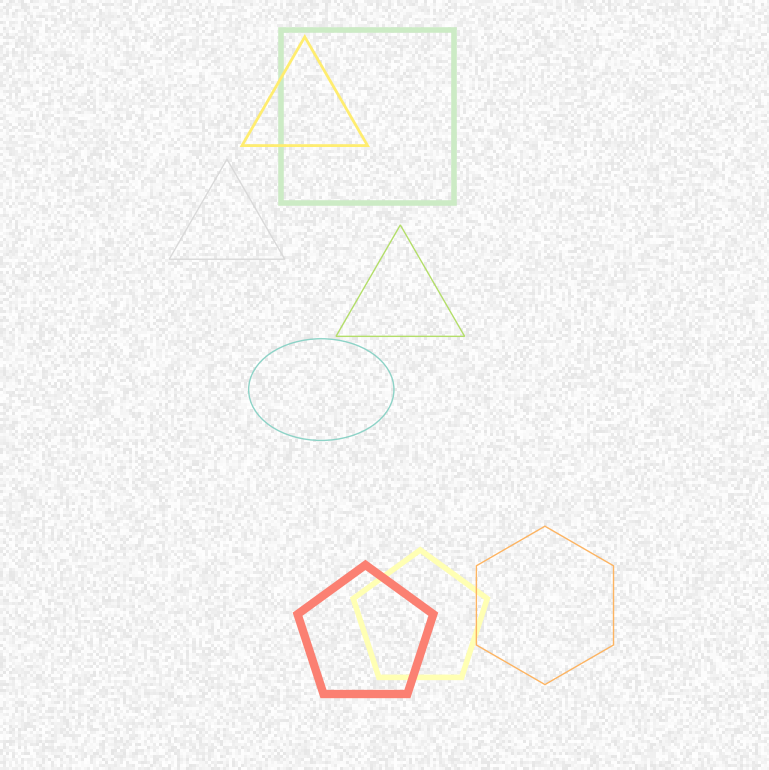[{"shape": "oval", "thickness": 0.5, "radius": 0.47, "center": [0.417, 0.494]}, {"shape": "pentagon", "thickness": 2, "radius": 0.46, "center": [0.546, 0.194]}, {"shape": "pentagon", "thickness": 3, "radius": 0.46, "center": [0.475, 0.174]}, {"shape": "hexagon", "thickness": 0.5, "radius": 0.51, "center": [0.708, 0.214]}, {"shape": "triangle", "thickness": 0.5, "radius": 0.48, "center": [0.52, 0.611]}, {"shape": "triangle", "thickness": 0.5, "radius": 0.43, "center": [0.295, 0.707]}, {"shape": "square", "thickness": 2, "radius": 0.56, "center": [0.477, 0.848]}, {"shape": "triangle", "thickness": 1, "radius": 0.47, "center": [0.396, 0.858]}]